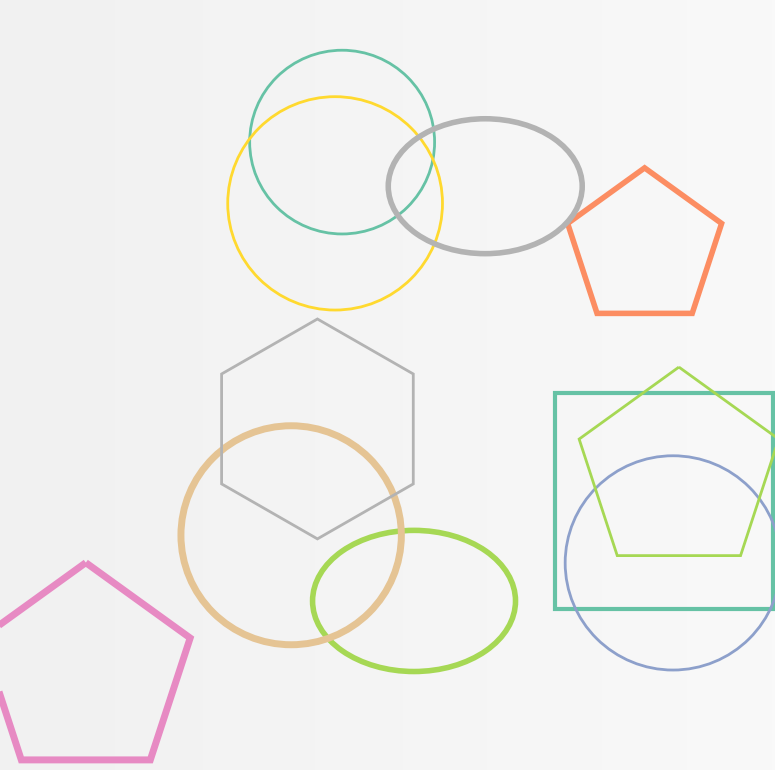[{"shape": "square", "thickness": 1.5, "radius": 0.7, "center": [0.857, 0.349]}, {"shape": "circle", "thickness": 1, "radius": 0.6, "center": [0.441, 0.815]}, {"shape": "pentagon", "thickness": 2, "radius": 0.52, "center": [0.832, 0.678]}, {"shape": "circle", "thickness": 1, "radius": 0.7, "center": [0.868, 0.269]}, {"shape": "pentagon", "thickness": 2.5, "radius": 0.71, "center": [0.111, 0.128]}, {"shape": "oval", "thickness": 2, "radius": 0.65, "center": [0.534, 0.22]}, {"shape": "pentagon", "thickness": 1, "radius": 0.68, "center": [0.876, 0.388]}, {"shape": "circle", "thickness": 1, "radius": 0.69, "center": [0.432, 0.736]}, {"shape": "circle", "thickness": 2.5, "radius": 0.71, "center": [0.376, 0.305]}, {"shape": "hexagon", "thickness": 1, "radius": 0.71, "center": [0.41, 0.443]}, {"shape": "oval", "thickness": 2, "radius": 0.63, "center": [0.626, 0.758]}]